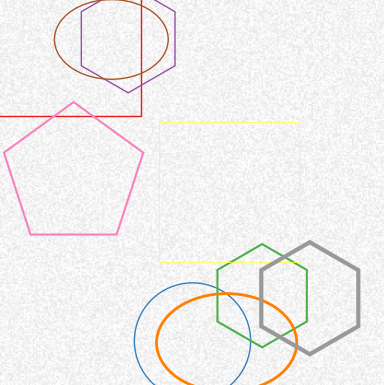[{"shape": "square", "thickness": 1, "radius": 0.93, "center": [0.181, 0.885]}, {"shape": "circle", "thickness": 1, "radius": 0.75, "center": [0.5, 0.114]}, {"shape": "hexagon", "thickness": 1.5, "radius": 0.67, "center": [0.681, 0.232]}, {"shape": "hexagon", "thickness": 1, "radius": 0.7, "center": [0.333, 0.899]}, {"shape": "oval", "thickness": 2, "radius": 0.91, "center": [0.589, 0.11]}, {"shape": "square", "thickness": 0.5, "radius": 0.9, "center": [0.595, 0.501]}, {"shape": "oval", "thickness": 1, "radius": 0.74, "center": [0.289, 0.898]}, {"shape": "pentagon", "thickness": 1.5, "radius": 0.95, "center": [0.191, 0.545]}, {"shape": "hexagon", "thickness": 3, "radius": 0.73, "center": [0.805, 0.225]}]